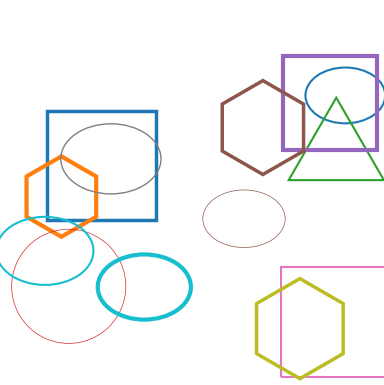[{"shape": "oval", "thickness": 1.5, "radius": 0.52, "center": [0.897, 0.752]}, {"shape": "square", "thickness": 2.5, "radius": 0.71, "center": [0.263, 0.569]}, {"shape": "hexagon", "thickness": 3, "radius": 0.52, "center": [0.159, 0.489]}, {"shape": "triangle", "thickness": 1.5, "radius": 0.71, "center": [0.873, 0.603]}, {"shape": "circle", "thickness": 0.5, "radius": 0.74, "center": [0.179, 0.256]}, {"shape": "square", "thickness": 3, "radius": 0.61, "center": [0.856, 0.732]}, {"shape": "hexagon", "thickness": 2.5, "radius": 0.61, "center": [0.683, 0.669]}, {"shape": "oval", "thickness": 0.5, "radius": 0.53, "center": [0.634, 0.432]}, {"shape": "square", "thickness": 1.5, "radius": 0.71, "center": [0.871, 0.163]}, {"shape": "oval", "thickness": 1, "radius": 0.65, "center": [0.288, 0.587]}, {"shape": "hexagon", "thickness": 2.5, "radius": 0.65, "center": [0.779, 0.146]}, {"shape": "oval", "thickness": 1.5, "radius": 0.63, "center": [0.116, 0.348]}, {"shape": "oval", "thickness": 3, "radius": 0.6, "center": [0.375, 0.254]}]